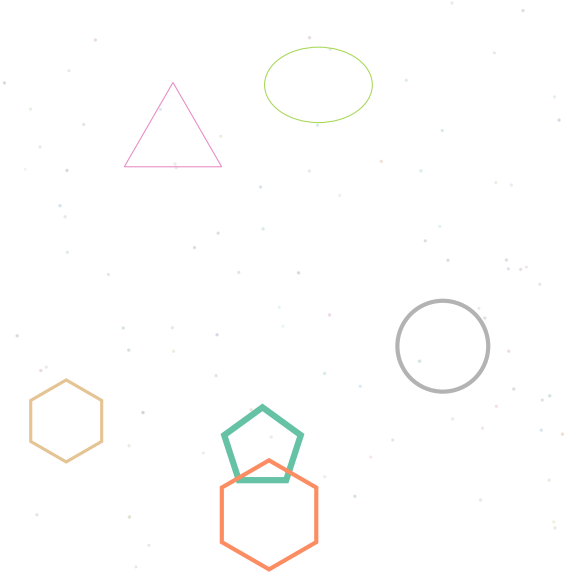[{"shape": "pentagon", "thickness": 3, "radius": 0.35, "center": [0.455, 0.224]}, {"shape": "hexagon", "thickness": 2, "radius": 0.47, "center": [0.466, 0.108]}, {"shape": "triangle", "thickness": 0.5, "radius": 0.49, "center": [0.3, 0.759]}, {"shape": "oval", "thickness": 0.5, "radius": 0.47, "center": [0.551, 0.852]}, {"shape": "hexagon", "thickness": 1.5, "radius": 0.35, "center": [0.115, 0.27]}, {"shape": "circle", "thickness": 2, "radius": 0.39, "center": [0.767, 0.4]}]